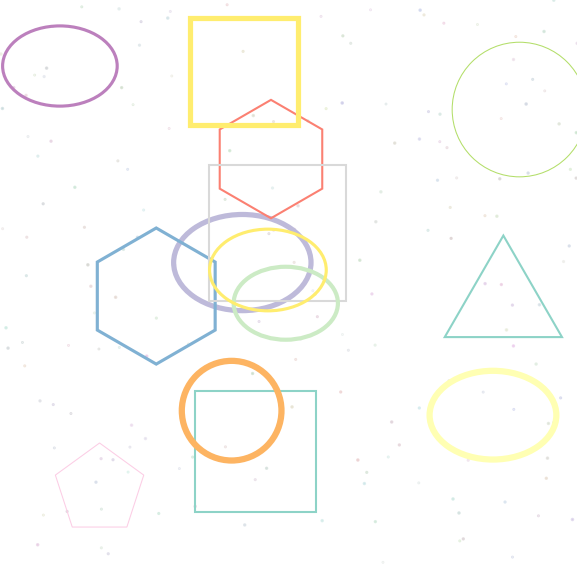[{"shape": "triangle", "thickness": 1, "radius": 0.59, "center": [0.872, 0.474]}, {"shape": "square", "thickness": 1, "radius": 0.52, "center": [0.442, 0.217]}, {"shape": "oval", "thickness": 3, "radius": 0.55, "center": [0.854, 0.28]}, {"shape": "oval", "thickness": 2.5, "radius": 0.59, "center": [0.42, 0.544]}, {"shape": "hexagon", "thickness": 1, "radius": 0.51, "center": [0.469, 0.724]}, {"shape": "hexagon", "thickness": 1.5, "radius": 0.59, "center": [0.271, 0.486]}, {"shape": "circle", "thickness": 3, "radius": 0.43, "center": [0.401, 0.288]}, {"shape": "circle", "thickness": 0.5, "radius": 0.58, "center": [0.9, 0.809]}, {"shape": "pentagon", "thickness": 0.5, "radius": 0.4, "center": [0.172, 0.152]}, {"shape": "square", "thickness": 1, "radius": 0.59, "center": [0.481, 0.595]}, {"shape": "oval", "thickness": 1.5, "radius": 0.5, "center": [0.104, 0.885]}, {"shape": "oval", "thickness": 2, "radius": 0.45, "center": [0.495, 0.474]}, {"shape": "square", "thickness": 2.5, "radius": 0.47, "center": [0.423, 0.875]}, {"shape": "oval", "thickness": 1.5, "radius": 0.51, "center": [0.464, 0.532]}]